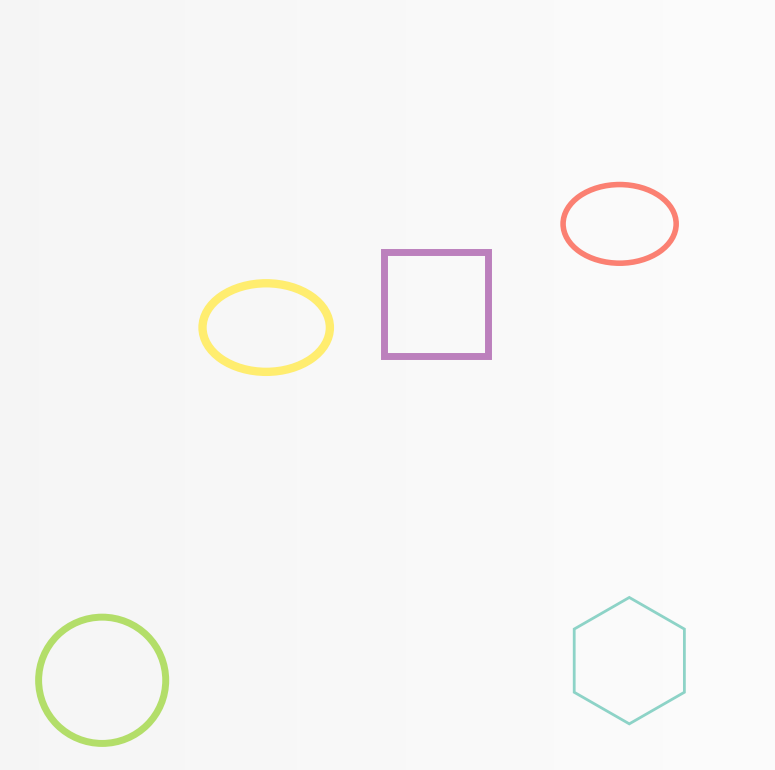[{"shape": "hexagon", "thickness": 1, "radius": 0.41, "center": [0.812, 0.142]}, {"shape": "oval", "thickness": 2, "radius": 0.36, "center": [0.8, 0.709]}, {"shape": "circle", "thickness": 2.5, "radius": 0.41, "center": [0.132, 0.117]}, {"shape": "square", "thickness": 2.5, "radius": 0.34, "center": [0.562, 0.605]}, {"shape": "oval", "thickness": 3, "radius": 0.41, "center": [0.343, 0.575]}]